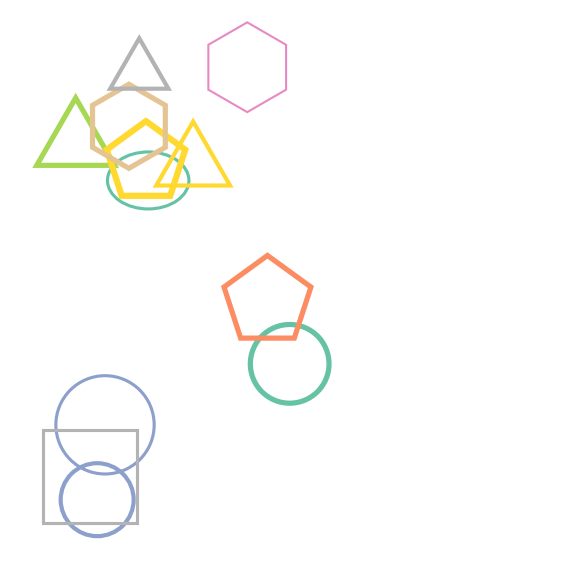[{"shape": "circle", "thickness": 2.5, "radius": 0.34, "center": [0.502, 0.369]}, {"shape": "oval", "thickness": 1.5, "radius": 0.35, "center": [0.257, 0.687]}, {"shape": "pentagon", "thickness": 2.5, "radius": 0.4, "center": [0.463, 0.478]}, {"shape": "circle", "thickness": 2, "radius": 0.32, "center": [0.168, 0.134]}, {"shape": "circle", "thickness": 1.5, "radius": 0.43, "center": [0.182, 0.263]}, {"shape": "hexagon", "thickness": 1, "radius": 0.39, "center": [0.428, 0.883]}, {"shape": "triangle", "thickness": 2.5, "radius": 0.39, "center": [0.131, 0.752]}, {"shape": "triangle", "thickness": 2, "radius": 0.37, "center": [0.334, 0.715]}, {"shape": "pentagon", "thickness": 3, "radius": 0.36, "center": [0.253, 0.718]}, {"shape": "hexagon", "thickness": 2.5, "radius": 0.36, "center": [0.223, 0.78]}, {"shape": "triangle", "thickness": 2, "radius": 0.29, "center": [0.241, 0.875]}, {"shape": "square", "thickness": 1.5, "radius": 0.4, "center": [0.156, 0.174]}]